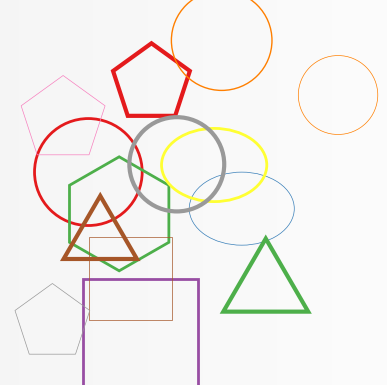[{"shape": "circle", "thickness": 2, "radius": 0.69, "center": [0.228, 0.553]}, {"shape": "pentagon", "thickness": 3, "radius": 0.52, "center": [0.391, 0.783]}, {"shape": "oval", "thickness": 0.5, "radius": 0.68, "center": [0.624, 0.458]}, {"shape": "hexagon", "thickness": 2, "radius": 0.74, "center": [0.308, 0.445]}, {"shape": "triangle", "thickness": 3, "radius": 0.63, "center": [0.686, 0.254]}, {"shape": "square", "thickness": 2, "radius": 0.74, "center": [0.363, 0.128]}, {"shape": "circle", "thickness": 1, "radius": 0.65, "center": [0.572, 0.895]}, {"shape": "circle", "thickness": 0.5, "radius": 0.51, "center": [0.872, 0.753]}, {"shape": "oval", "thickness": 2, "radius": 0.68, "center": [0.553, 0.571]}, {"shape": "square", "thickness": 0.5, "radius": 0.54, "center": [0.336, 0.277]}, {"shape": "triangle", "thickness": 3, "radius": 0.55, "center": [0.259, 0.382]}, {"shape": "pentagon", "thickness": 0.5, "radius": 0.57, "center": [0.163, 0.69]}, {"shape": "pentagon", "thickness": 0.5, "radius": 0.51, "center": [0.135, 0.162]}, {"shape": "circle", "thickness": 3, "radius": 0.61, "center": [0.456, 0.573]}]